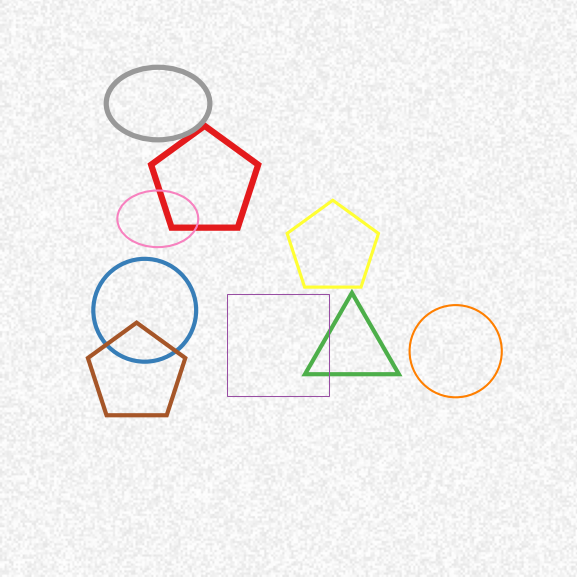[{"shape": "pentagon", "thickness": 3, "radius": 0.49, "center": [0.354, 0.684]}, {"shape": "circle", "thickness": 2, "radius": 0.45, "center": [0.251, 0.462]}, {"shape": "triangle", "thickness": 2, "radius": 0.47, "center": [0.609, 0.398]}, {"shape": "square", "thickness": 0.5, "radius": 0.44, "center": [0.482, 0.402]}, {"shape": "circle", "thickness": 1, "radius": 0.4, "center": [0.789, 0.391]}, {"shape": "pentagon", "thickness": 1.5, "radius": 0.42, "center": [0.576, 0.569]}, {"shape": "pentagon", "thickness": 2, "radius": 0.44, "center": [0.237, 0.352]}, {"shape": "oval", "thickness": 1, "radius": 0.35, "center": [0.273, 0.62]}, {"shape": "oval", "thickness": 2.5, "radius": 0.45, "center": [0.274, 0.82]}]